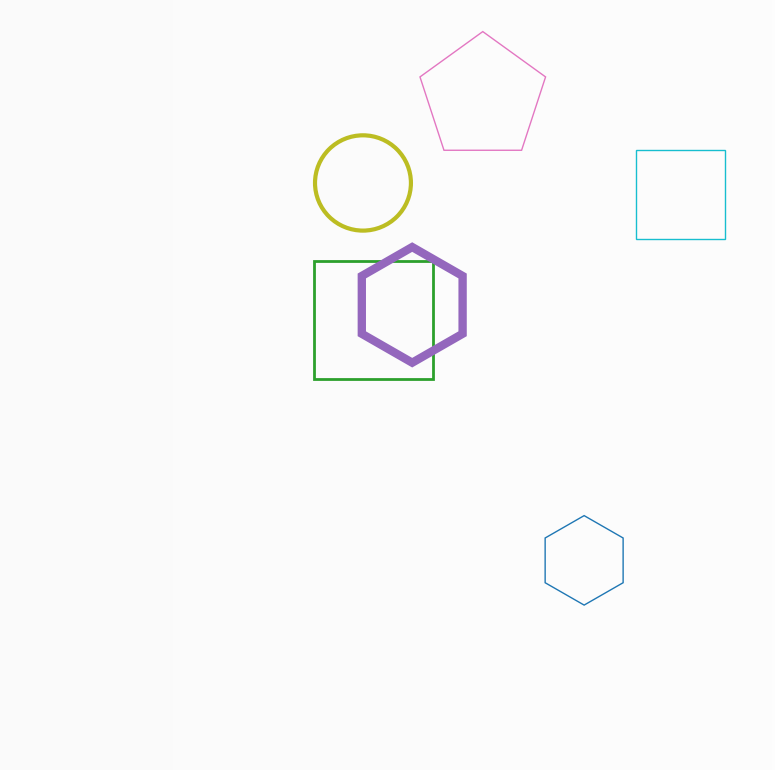[{"shape": "hexagon", "thickness": 0.5, "radius": 0.29, "center": [0.754, 0.272]}, {"shape": "square", "thickness": 1, "radius": 0.38, "center": [0.482, 0.584]}, {"shape": "hexagon", "thickness": 3, "radius": 0.38, "center": [0.532, 0.604]}, {"shape": "pentagon", "thickness": 0.5, "radius": 0.43, "center": [0.623, 0.874]}, {"shape": "circle", "thickness": 1.5, "radius": 0.31, "center": [0.468, 0.762]}, {"shape": "square", "thickness": 0.5, "radius": 0.29, "center": [0.878, 0.748]}]